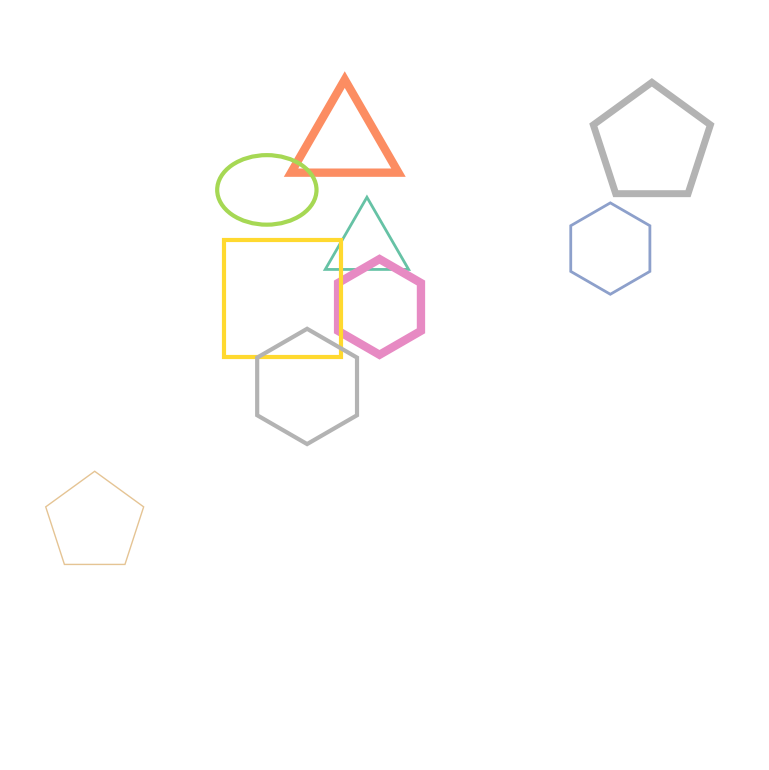[{"shape": "triangle", "thickness": 1, "radius": 0.31, "center": [0.477, 0.681]}, {"shape": "triangle", "thickness": 3, "radius": 0.4, "center": [0.448, 0.816]}, {"shape": "hexagon", "thickness": 1, "radius": 0.3, "center": [0.793, 0.677]}, {"shape": "hexagon", "thickness": 3, "radius": 0.31, "center": [0.493, 0.601]}, {"shape": "oval", "thickness": 1.5, "radius": 0.32, "center": [0.347, 0.753]}, {"shape": "square", "thickness": 1.5, "radius": 0.38, "center": [0.367, 0.613]}, {"shape": "pentagon", "thickness": 0.5, "radius": 0.33, "center": [0.123, 0.321]}, {"shape": "pentagon", "thickness": 2.5, "radius": 0.4, "center": [0.847, 0.813]}, {"shape": "hexagon", "thickness": 1.5, "radius": 0.37, "center": [0.399, 0.498]}]